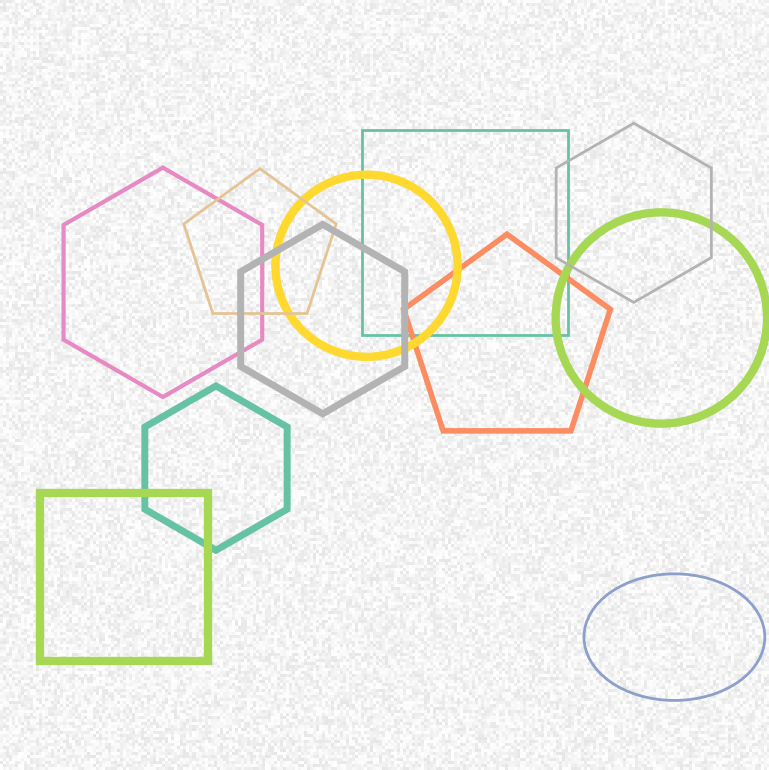[{"shape": "hexagon", "thickness": 2.5, "radius": 0.53, "center": [0.281, 0.392]}, {"shape": "square", "thickness": 1, "radius": 0.67, "center": [0.604, 0.698]}, {"shape": "pentagon", "thickness": 2, "radius": 0.71, "center": [0.658, 0.555]}, {"shape": "oval", "thickness": 1, "radius": 0.59, "center": [0.876, 0.173]}, {"shape": "hexagon", "thickness": 1.5, "radius": 0.74, "center": [0.212, 0.633]}, {"shape": "circle", "thickness": 3, "radius": 0.69, "center": [0.859, 0.587]}, {"shape": "square", "thickness": 3, "radius": 0.55, "center": [0.16, 0.251]}, {"shape": "circle", "thickness": 3, "radius": 0.59, "center": [0.476, 0.655]}, {"shape": "pentagon", "thickness": 1, "radius": 0.52, "center": [0.338, 0.677]}, {"shape": "hexagon", "thickness": 1, "radius": 0.58, "center": [0.823, 0.724]}, {"shape": "hexagon", "thickness": 2.5, "radius": 0.62, "center": [0.419, 0.586]}]